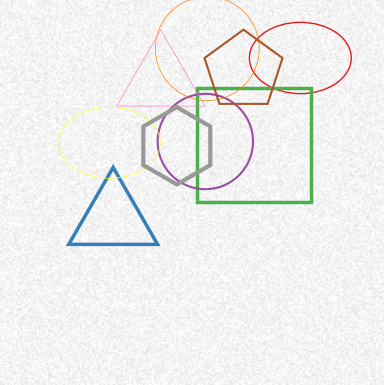[{"shape": "oval", "thickness": 1, "radius": 0.66, "center": [0.78, 0.849]}, {"shape": "triangle", "thickness": 2.5, "radius": 0.67, "center": [0.294, 0.432]}, {"shape": "square", "thickness": 2.5, "radius": 0.74, "center": [0.659, 0.624]}, {"shape": "circle", "thickness": 1.5, "radius": 0.62, "center": [0.533, 0.632]}, {"shape": "circle", "thickness": 0.5, "radius": 0.67, "center": [0.538, 0.874]}, {"shape": "oval", "thickness": 0.5, "radius": 0.66, "center": [0.285, 0.629]}, {"shape": "pentagon", "thickness": 1.5, "radius": 0.53, "center": [0.632, 0.816]}, {"shape": "triangle", "thickness": 0.5, "radius": 0.66, "center": [0.418, 0.791]}, {"shape": "hexagon", "thickness": 3, "radius": 0.5, "center": [0.459, 0.621]}]